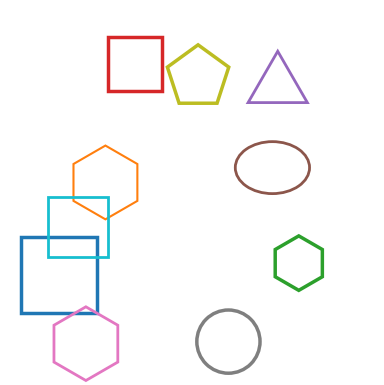[{"shape": "square", "thickness": 2.5, "radius": 0.49, "center": [0.153, 0.285]}, {"shape": "hexagon", "thickness": 1.5, "radius": 0.48, "center": [0.274, 0.526]}, {"shape": "hexagon", "thickness": 2.5, "radius": 0.35, "center": [0.776, 0.317]}, {"shape": "square", "thickness": 2.5, "radius": 0.35, "center": [0.351, 0.833]}, {"shape": "triangle", "thickness": 2, "radius": 0.44, "center": [0.721, 0.778]}, {"shape": "oval", "thickness": 2, "radius": 0.48, "center": [0.708, 0.565]}, {"shape": "hexagon", "thickness": 2, "radius": 0.48, "center": [0.223, 0.107]}, {"shape": "circle", "thickness": 2.5, "radius": 0.41, "center": [0.593, 0.113]}, {"shape": "pentagon", "thickness": 2.5, "radius": 0.42, "center": [0.514, 0.8]}, {"shape": "square", "thickness": 2, "radius": 0.39, "center": [0.203, 0.411]}]